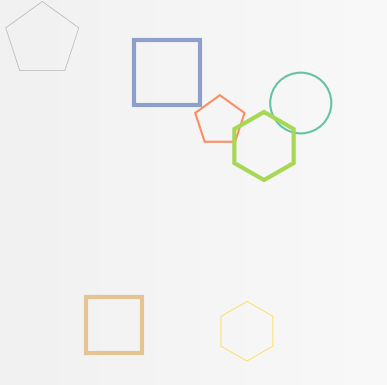[{"shape": "circle", "thickness": 1.5, "radius": 0.39, "center": [0.776, 0.732]}, {"shape": "pentagon", "thickness": 1.5, "radius": 0.33, "center": [0.567, 0.686]}, {"shape": "square", "thickness": 3, "radius": 0.42, "center": [0.43, 0.812]}, {"shape": "hexagon", "thickness": 3, "radius": 0.44, "center": [0.681, 0.621]}, {"shape": "hexagon", "thickness": 0.5, "radius": 0.39, "center": [0.637, 0.14]}, {"shape": "square", "thickness": 3, "radius": 0.36, "center": [0.295, 0.157]}, {"shape": "pentagon", "thickness": 0.5, "radius": 0.5, "center": [0.109, 0.897]}]